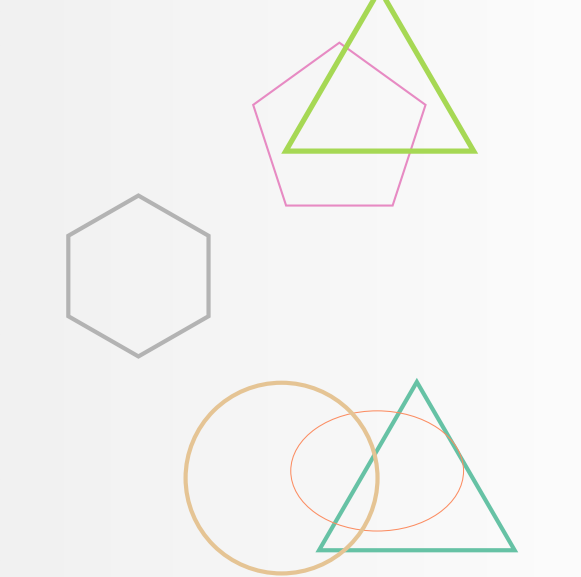[{"shape": "triangle", "thickness": 2, "radius": 0.97, "center": [0.717, 0.143]}, {"shape": "oval", "thickness": 0.5, "radius": 0.74, "center": [0.649, 0.184]}, {"shape": "pentagon", "thickness": 1, "radius": 0.78, "center": [0.584, 0.769]}, {"shape": "triangle", "thickness": 2.5, "radius": 0.93, "center": [0.653, 0.831]}, {"shape": "circle", "thickness": 2, "radius": 0.83, "center": [0.484, 0.171]}, {"shape": "hexagon", "thickness": 2, "radius": 0.7, "center": [0.238, 0.521]}]